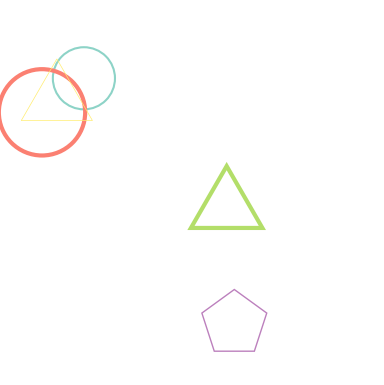[{"shape": "circle", "thickness": 1.5, "radius": 0.4, "center": [0.218, 0.797]}, {"shape": "circle", "thickness": 3, "radius": 0.56, "center": [0.109, 0.708]}, {"shape": "triangle", "thickness": 3, "radius": 0.54, "center": [0.589, 0.461]}, {"shape": "pentagon", "thickness": 1, "radius": 0.44, "center": [0.609, 0.159]}, {"shape": "triangle", "thickness": 0.5, "radius": 0.53, "center": [0.148, 0.74]}]